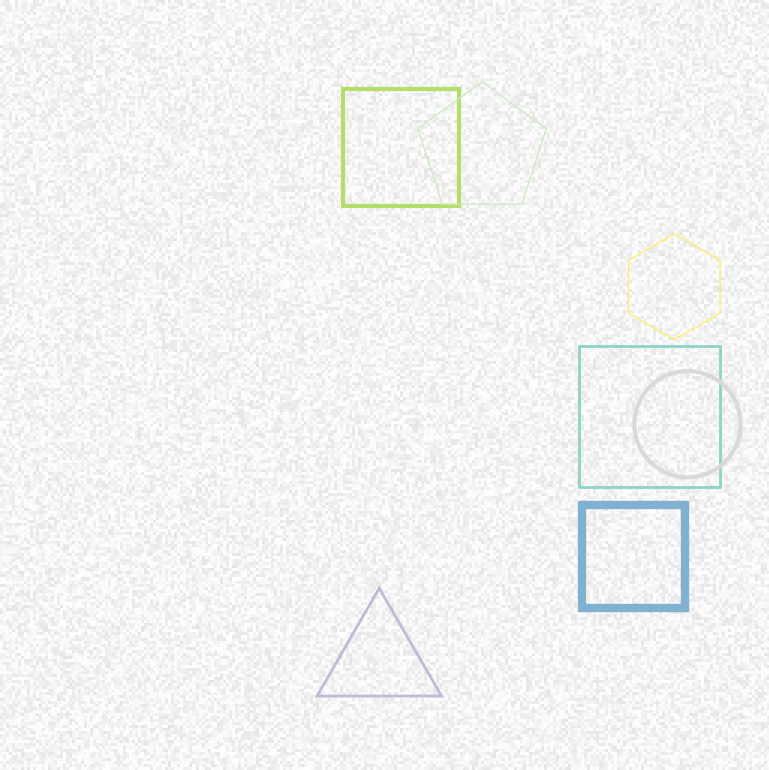[{"shape": "square", "thickness": 1, "radius": 0.46, "center": [0.844, 0.459]}, {"shape": "triangle", "thickness": 1, "radius": 0.47, "center": [0.493, 0.143]}, {"shape": "square", "thickness": 3, "radius": 0.34, "center": [0.823, 0.277]}, {"shape": "square", "thickness": 1.5, "radius": 0.38, "center": [0.521, 0.808]}, {"shape": "circle", "thickness": 1.5, "radius": 0.34, "center": [0.893, 0.449]}, {"shape": "pentagon", "thickness": 0.5, "radius": 0.44, "center": [0.626, 0.806]}, {"shape": "hexagon", "thickness": 0.5, "radius": 0.34, "center": [0.876, 0.628]}]